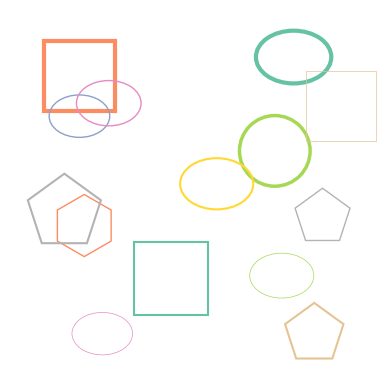[{"shape": "oval", "thickness": 3, "radius": 0.49, "center": [0.763, 0.852]}, {"shape": "square", "thickness": 1.5, "radius": 0.48, "center": [0.443, 0.276]}, {"shape": "square", "thickness": 3, "radius": 0.46, "center": [0.207, 0.803]}, {"shape": "hexagon", "thickness": 1, "radius": 0.4, "center": [0.219, 0.414]}, {"shape": "oval", "thickness": 1, "radius": 0.39, "center": [0.206, 0.698]}, {"shape": "oval", "thickness": 0.5, "radius": 0.39, "center": [0.266, 0.133]}, {"shape": "oval", "thickness": 1, "radius": 0.42, "center": [0.282, 0.732]}, {"shape": "oval", "thickness": 0.5, "radius": 0.42, "center": [0.732, 0.284]}, {"shape": "circle", "thickness": 2.5, "radius": 0.46, "center": [0.714, 0.608]}, {"shape": "oval", "thickness": 1.5, "radius": 0.48, "center": [0.563, 0.523]}, {"shape": "pentagon", "thickness": 1.5, "radius": 0.4, "center": [0.816, 0.133]}, {"shape": "square", "thickness": 0.5, "radius": 0.45, "center": [0.886, 0.724]}, {"shape": "pentagon", "thickness": 1, "radius": 0.37, "center": [0.838, 0.436]}, {"shape": "pentagon", "thickness": 1.5, "radius": 0.5, "center": [0.167, 0.449]}]